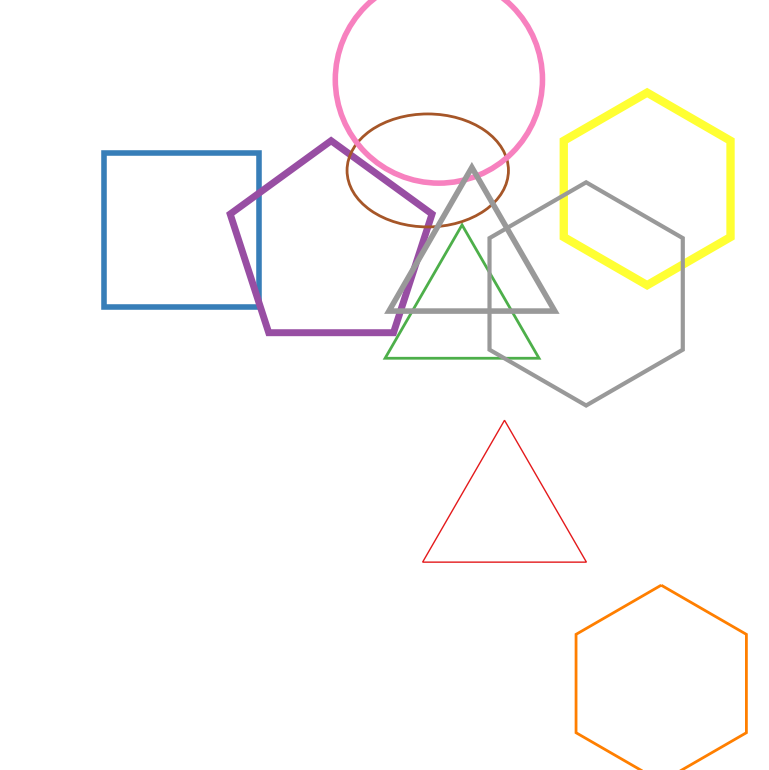[{"shape": "triangle", "thickness": 0.5, "radius": 0.61, "center": [0.655, 0.331]}, {"shape": "square", "thickness": 2, "radius": 0.5, "center": [0.236, 0.701]}, {"shape": "triangle", "thickness": 1, "radius": 0.58, "center": [0.6, 0.592]}, {"shape": "pentagon", "thickness": 2.5, "radius": 0.69, "center": [0.43, 0.679]}, {"shape": "hexagon", "thickness": 1, "radius": 0.64, "center": [0.859, 0.112]}, {"shape": "hexagon", "thickness": 3, "radius": 0.63, "center": [0.84, 0.755]}, {"shape": "oval", "thickness": 1, "radius": 0.52, "center": [0.556, 0.779]}, {"shape": "circle", "thickness": 2, "radius": 0.67, "center": [0.57, 0.897]}, {"shape": "triangle", "thickness": 2, "radius": 0.62, "center": [0.613, 0.658]}, {"shape": "hexagon", "thickness": 1.5, "radius": 0.72, "center": [0.761, 0.618]}]